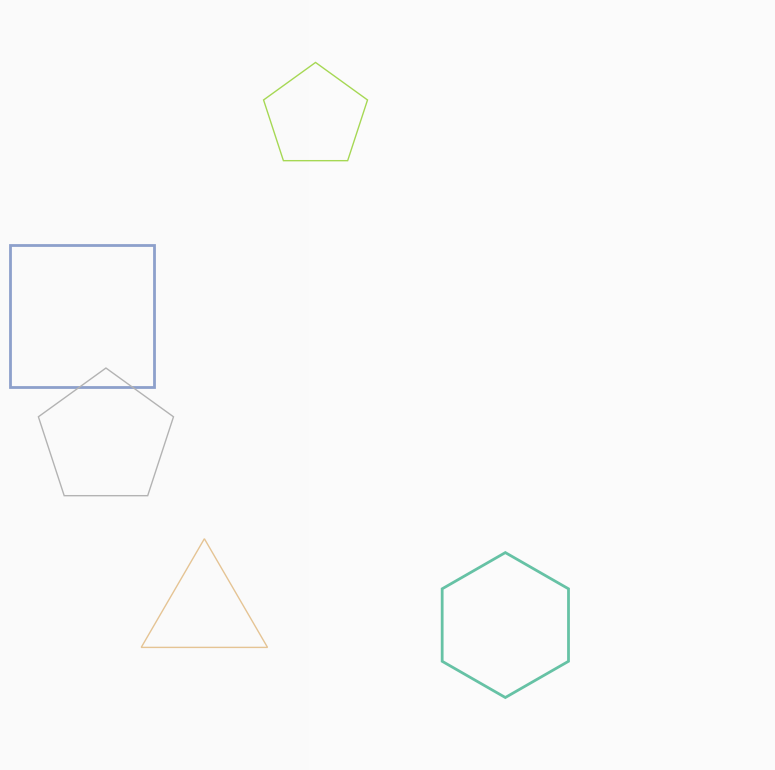[{"shape": "hexagon", "thickness": 1, "radius": 0.47, "center": [0.652, 0.188]}, {"shape": "square", "thickness": 1, "radius": 0.46, "center": [0.106, 0.59]}, {"shape": "pentagon", "thickness": 0.5, "radius": 0.35, "center": [0.407, 0.848]}, {"shape": "triangle", "thickness": 0.5, "radius": 0.47, "center": [0.264, 0.206]}, {"shape": "pentagon", "thickness": 0.5, "radius": 0.46, "center": [0.137, 0.43]}]